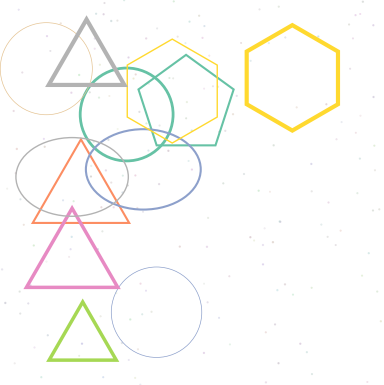[{"shape": "pentagon", "thickness": 1.5, "radius": 0.65, "center": [0.483, 0.728]}, {"shape": "circle", "thickness": 2, "radius": 0.6, "center": [0.329, 0.703]}, {"shape": "triangle", "thickness": 1.5, "radius": 0.72, "center": [0.21, 0.493]}, {"shape": "oval", "thickness": 1.5, "radius": 0.75, "center": [0.372, 0.56]}, {"shape": "circle", "thickness": 0.5, "radius": 0.59, "center": [0.407, 0.189]}, {"shape": "triangle", "thickness": 2.5, "radius": 0.68, "center": [0.187, 0.322]}, {"shape": "triangle", "thickness": 2.5, "radius": 0.5, "center": [0.215, 0.115]}, {"shape": "hexagon", "thickness": 3, "radius": 0.68, "center": [0.759, 0.798]}, {"shape": "hexagon", "thickness": 1, "radius": 0.67, "center": [0.447, 0.763]}, {"shape": "circle", "thickness": 0.5, "radius": 0.6, "center": [0.12, 0.822]}, {"shape": "triangle", "thickness": 3, "radius": 0.57, "center": [0.225, 0.836]}, {"shape": "oval", "thickness": 1, "radius": 0.73, "center": [0.187, 0.54]}]